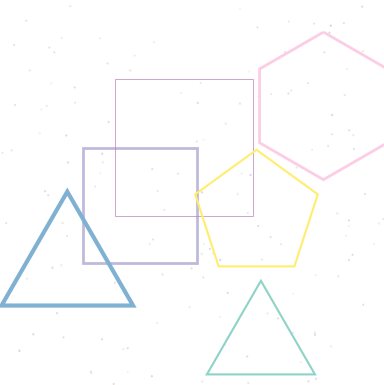[{"shape": "triangle", "thickness": 1.5, "radius": 0.81, "center": [0.678, 0.109]}, {"shape": "square", "thickness": 2, "radius": 0.74, "center": [0.363, 0.467]}, {"shape": "triangle", "thickness": 3, "radius": 0.99, "center": [0.175, 0.305]}, {"shape": "hexagon", "thickness": 2, "radius": 0.96, "center": [0.84, 0.725]}, {"shape": "square", "thickness": 0.5, "radius": 0.89, "center": [0.478, 0.617]}, {"shape": "pentagon", "thickness": 1.5, "radius": 0.84, "center": [0.666, 0.443]}]